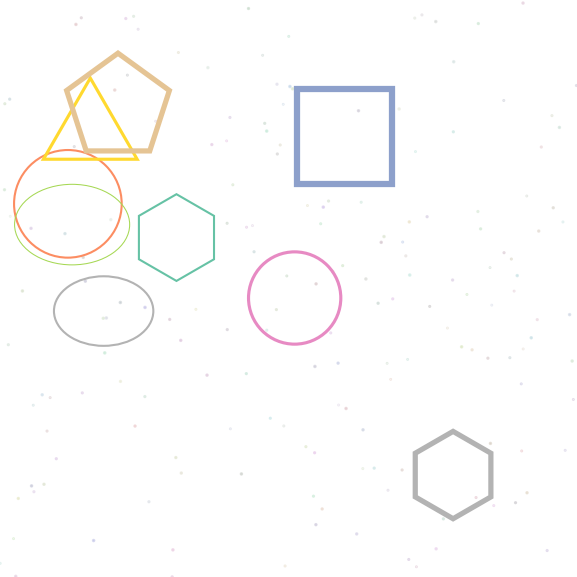[{"shape": "hexagon", "thickness": 1, "radius": 0.38, "center": [0.306, 0.588]}, {"shape": "circle", "thickness": 1, "radius": 0.47, "center": [0.118, 0.646]}, {"shape": "square", "thickness": 3, "radius": 0.41, "center": [0.597, 0.763]}, {"shape": "circle", "thickness": 1.5, "radius": 0.4, "center": [0.51, 0.483]}, {"shape": "oval", "thickness": 0.5, "radius": 0.5, "center": [0.125, 0.61]}, {"shape": "triangle", "thickness": 1.5, "radius": 0.47, "center": [0.156, 0.77]}, {"shape": "pentagon", "thickness": 2.5, "radius": 0.47, "center": [0.204, 0.813]}, {"shape": "oval", "thickness": 1, "radius": 0.43, "center": [0.179, 0.461]}, {"shape": "hexagon", "thickness": 2.5, "radius": 0.38, "center": [0.785, 0.177]}]